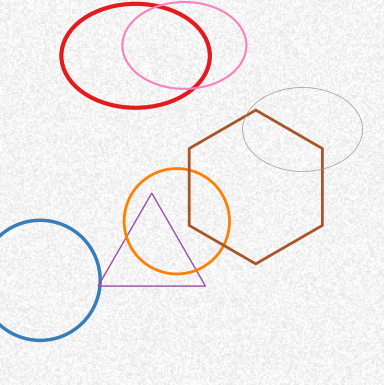[{"shape": "oval", "thickness": 3, "radius": 0.96, "center": [0.352, 0.855]}, {"shape": "circle", "thickness": 2.5, "radius": 0.78, "center": [0.104, 0.272]}, {"shape": "triangle", "thickness": 1, "radius": 0.81, "center": [0.394, 0.337]}, {"shape": "circle", "thickness": 2, "radius": 0.68, "center": [0.459, 0.425]}, {"shape": "hexagon", "thickness": 2, "radius": 1.0, "center": [0.664, 0.514]}, {"shape": "oval", "thickness": 1.5, "radius": 0.81, "center": [0.479, 0.882]}, {"shape": "oval", "thickness": 0.5, "radius": 0.78, "center": [0.786, 0.664]}]